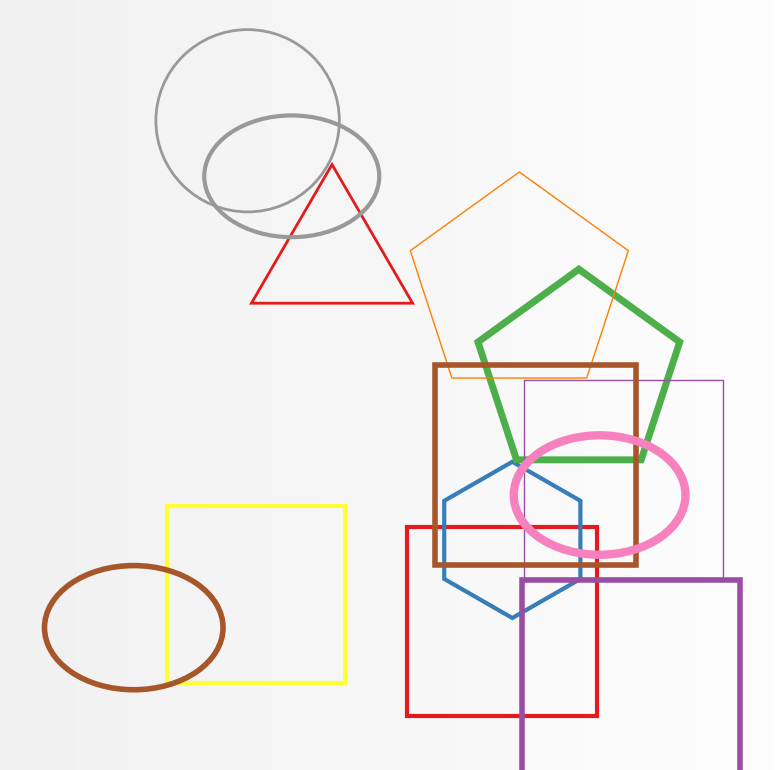[{"shape": "square", "thickness": 1.5, "radius": 0.61, "center": [0.647, 0.193]}, {"shape": "triangle", "thickness": 1, "radius": 0.6, "center": [0.428, 0.666]}, {"shape": "hexagon", "thickness": 1.5, "radius": 0.51, "center": [0.661, 0.299]}, {"shape": "pentagon", "thickness": 2.5, "radius": 0.68, "center": [0.747, 0.514]}, {"shape": "square", "thickness": 2, "radius": 0.71, "center": [0.814, 0.106]}, {"shape": "square", "thickness": 0.5, "radius": 0.64, "center": [0.805, 0.378]}, {"shape": "pentagon", "thickness": 0.5, "radius": 0.74, "center": [0.67, 0.629]}, {"shape": "square", "thickness": 1.5, "radius": 0.57, "center": [0.33, 0.228]}, {"shape": "square", "thickness": 2, "radius": 0.65, "center": [0.691, 0.396]}, {"shape": "oval", "thickness": 2, "radius": 0.58, "center": [0.173, 0.185]}, {"shape": "oval", "thickness": 3, "radius": 0.55, "center": [0.774, 0.357]}, {"shape": "circle", "thickness": 1, "radius": 0.59, "center": [0.32, 0.843]}, {"shape": "oval", "thickness": 1.5, "radius": 0.56, "center": [0.376, 0.771]}]